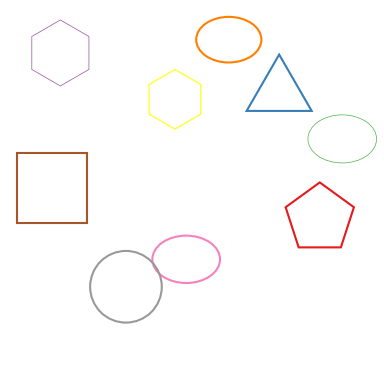[{"shape": "pentagon", "thickness": 1.5, "radius": 0.47, "center": [0.831, 0.433]}, {"shape": "triangle", "thickness": 1.5, "radius": 0.49, "center": [0.725, 0.761]}, {"shape": "oval", "thickness": 0.5, "radius": 0.45, "center": [0.889, 0.639]}, {"shape": "hexagon", "thickness": 0.5, "radius": 0.43, "center": [0.157, 0.862]}, {"shape": "oval", "thickness": 1.5, "radius": 0.42, "center": [0.594, 0.897]}, {"shape": "hexagon", "thickness": 1, "radius": 0.39, "center": [0.454, 0.742]}, {"shape": "square", "thickness": 1.5, "radius": 0.45, "center": [0.134, 0.512]}, {"shape": "oval", "thickness": 1.5, "radius": 0.44, "center": [0.484, 0.326]}, {"shape": "circle", "thickness": 1.5, "radius": 0.47, "center": [0.327, 0.255]}]